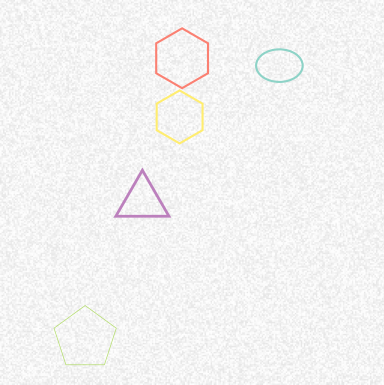[{"shape": "oval", "thickness": 1.5, "radius": 0.3, "center": [0.726, 0.83]}, {"shape": "hexagon", "thickness": 1.5, "radius": 0.39, "center": [0.473, 0.849]}, {"shape": "pentagon", "thickness": 0.5, "radius": 0.43, "center": [0.221, 0.121]}, {"shape": "triangle", "thickness": 2, "radius": 0.4, "center": [0.37, 0.478]}, {"shape": "hexagon", "thickness": 1.5, "radius": 0.34, "center": [0.467, 0.696]}]